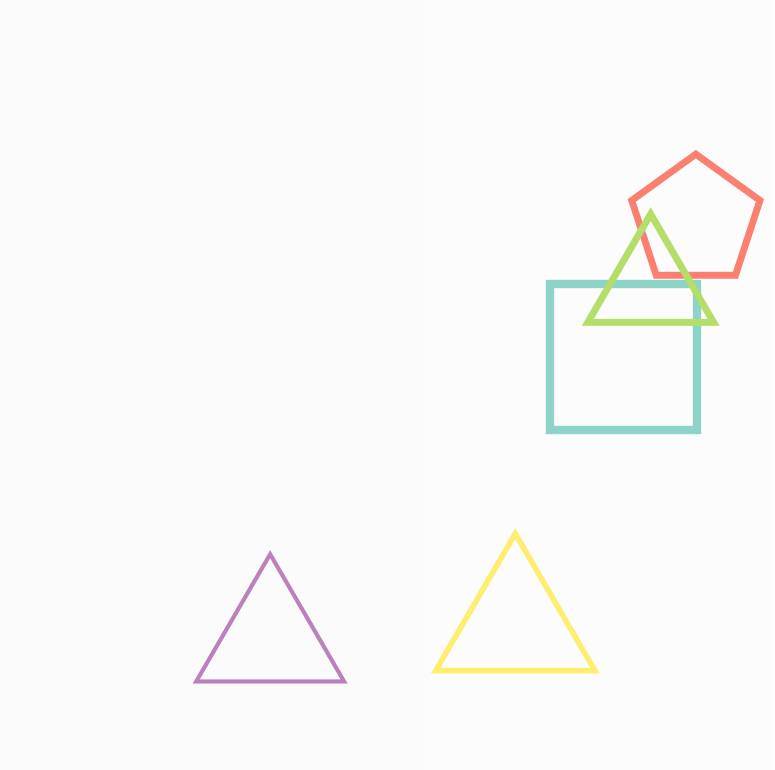[{"shape": "square", "thickness": 3, "radius": 0.47, "center": [0.804, 0.536]}, {"shape": "pentagon", "thickness": 2.5, "radius": 0.43, "center": [0.898, 0.713]}, {"shape": "triangle", "thickness": 2.5, "radius": 0.47, "center": [0.84, 0.628]}, {"shape": "triangle", "thickness": 1.5, "radius": 0.55, "center": [0.349, 0.17]}, {"shape": "triangle", "thickness": 2, "radius": 0.59, "center": [0.665, 0.188]}]